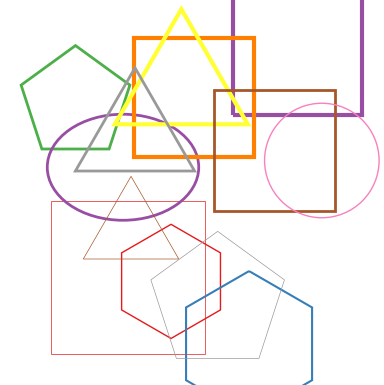[{"shape": "hexagon", "thickness": 1, "radius": 0.74, "center": [0.444, 0.269]}, {"shape": "square", "thickness": 0.5, "radius": 0.99, "center": [0.332, 0.279]}, {"shape": "hexagon", "thickness": 1.5, "radius": 0.94, "center": [0.647, 0.107]}, {"shape": "pentagon", "thickness": 2, "radius": 0.74, "center": [0.196, 0.733]}, {"shape": "square", "thickness": 3, "radius": 0.84, "center": [0.773, 0.87]}, {"shape": "oval", "thickness": 2, "radius": 0.98, "center": [0.319, 0.566]}, {"shape": "square", "thickness": 3, "radius": 0.77, "center": [0.504, 0.746]}, {"shape": "triangle", "thickness": 3, "radius": 1.0, "center": [0.471, 0.777]}, {"shape": "triangle", "thickness": 0.5, "radius": 0.72, "center": [0.34, 0.399]}, {"shape": "square", "thickness": 2, "radius": 0.79, "center": [0.712, 0.608]}, {"shape": "circle", "thickness": 1, "radius": 0.74, "center": [0.836, 0.583]}, {"shape": "triangle", "thickness": 2, "radius": 0.89, "center": [0.351, 0.645]}, {"shape": "pentagon", "thickness": 0.5, "radius": 0.91, "center": [0.565, 0.217]}]